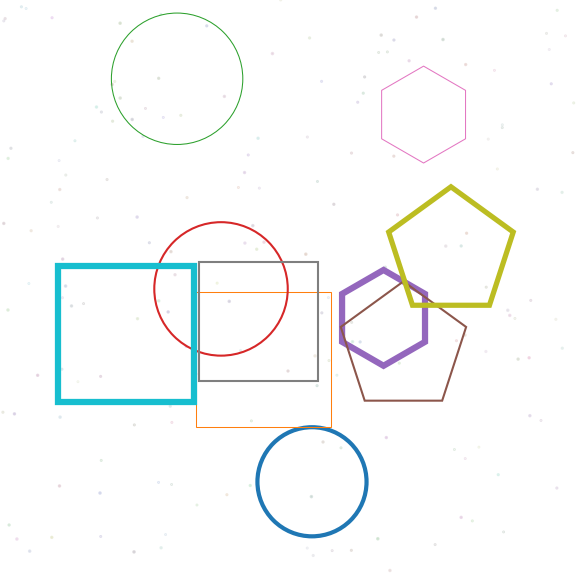[{"shape": "circle", "thickness": 2, "radius": 0.47, "center": [0.54, 0.165]}, {"shape": "square", "thickness": 0.5, "radius": 0.58, "center": [0.456, 0.377]}, {"shape": "circle", "thickness": 0.5, "radius": 0.57, "center": [0.307, 0.863]}, {"shape": "circle", "thickness": 1, "radius": 0.58, "center": [0.383, 0.499]}, {"shape": "hexagon", "thickness": 3, "radius": 0.41, "center": [0.664, 0.449]}, {"shape": "pentagon", "thickness": 1, "radius": 0.57, "center": [0.699, 0.398]}, {"shape": "hexagon", "thickness": 0.5, "radius": 0.42, "center": [0.733, 0.801]}, {"shape": "square", "thickness": 1, "radius": 0.51, "center": [0.448, 0.443]}, {"shape": "pentagon", "thickness": 2.5, "radius": 0.57, "center": [0.781, 0.562]}, {"shape": "square", "thickness": 3, "radius": 0.59, "center": [0.218, 0.42]}]